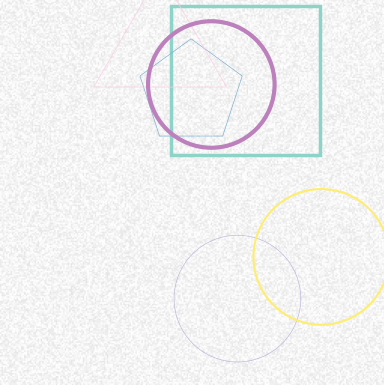[{"shape": "square", "thickness": 2.5, "radius": 0.96, "center": [0.638, 0.791]}, {"shape": "circle", "thickness": 0.5, "radius": 0.82, "center": [0.617, 0.224]}, {"shape": "pentagon", "thickness": 0.5, "radius": 0.7, "center": [0.496, 0.76]}, {"shape": "triangle", "thickness": 0.5, "radius": 1.0, "center": [0.416, 0.873]}, {"shape": "circle", "thickness": 3, "radius": 0.82, "center": [0.549, 0.781]}, {"shape": "circle", "thickness": 1.5, "radius": 0.88, "center": [0.835, 0.333]}]